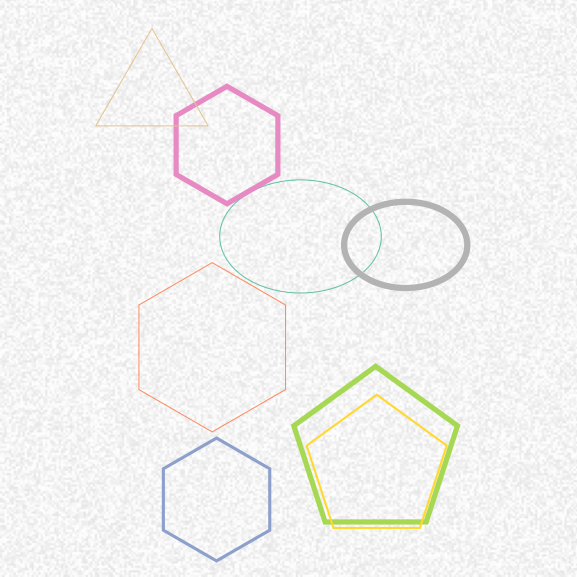[{"shape": "oval", "thickness": 0.5, "radius": 0.7, "center": [0.52, 0.59]}, {"shape": "hexagon", "thickness": 0.5, "radius": 0.73, "center": [0.367, 0.398]}, {"shape": "hexagon", "thickness": 1.5, "radius": 0.53, "center": [0.375, 0.134]}, {"shape": "hexagon", "thickness": 2.5, "radius": 0.51, "center": [0.393, 0.748]}, {"shape": "pentagon", "thickness": 2.5, "radius": 0.74, "center": [0.65, 0.216]}, {"shape": "pentagon", "thickness": 1, "radius": 0.64, "center": [0.652, 0.188]}, {"shape": "triangle", "thickness": 0.5, "radius": 0.56, "center": [0.263, 0.837]}, {"shape": "oval", "thickness": 3, "radius": 0.53, "center": [0.703, 0.575]}]